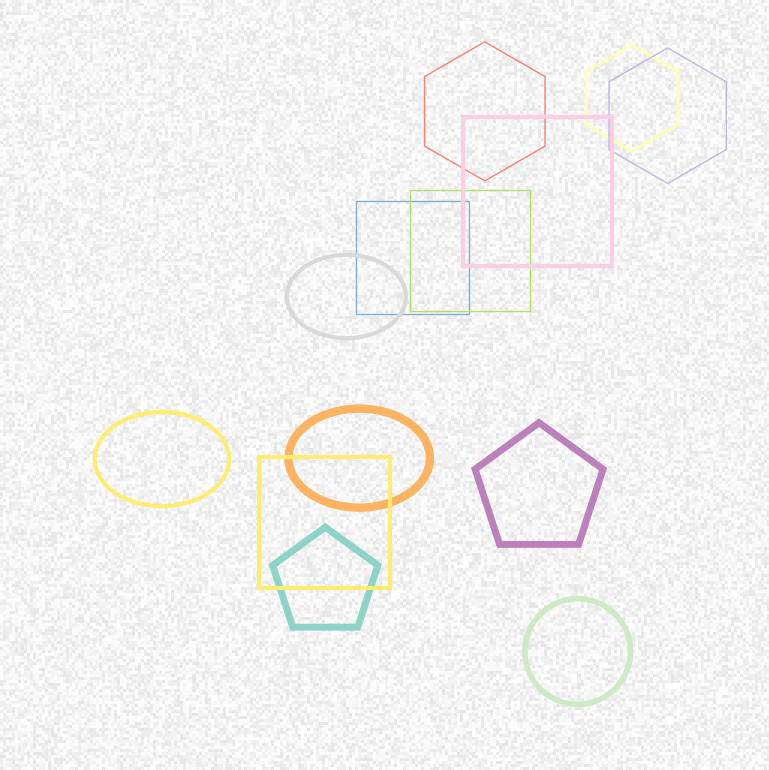[{"shape": "pentagon", "thickness": 2.5, "radius": 0.36, "center": [0.422, 0.244]}, {"shape": "hexagon", "thickness": 1, "radius": 0.34, "center": [0.821, 0.873]}, {"shape": "hexagon", "thickness": 0.5, "radius": 0.44, "center": [0.867, 0.85]}, {"shape": "hexagon", "thickness": 0.5, "radius": 0.45, "center": [0.63, 0.855]}, {"shape": "square", "thickness": 0.5, "radius": 0.37, "center": [0.536, 0.665]}, {"shape": "oval", "thickness": 3, "radius": 0.46, "center": [0.467, 0.405]}, {"shape": "square", "thickness": 0.5, "radius": 0.39, "center": [0.61, 0.675]}, {"shape": "square", "thickness": 1.5, "radius": 0.48, "center": [0.698, 0.751]}, {"shape": "oval", "thickness": 1.5, "radius": 0.39, "center": [0.45, 0.615]}, {"shape": "pentagon", "thickness": 2.5, "radius": 0.44, "center": [0.7, 0.364]}, {"shape": "circle", "thickness": 2, "radius": 0.34, "center": [0.75, 0.154]}, {"shape": "square", "thickness": 1.5, "radius": 0.43, "center": [0.421, 0.321]}, {"shape": "oval", "thickness": 1.5, "radius": 0.44, "center": [0.21, 0.404]}]